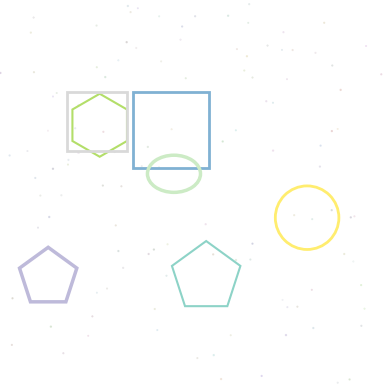[{"shape": "pentagon", "thickness": 1.5, "radius": 0.47, "center": [0.536, 0.28]}, {"shape": "pentagon", "thickness": 2.5, "radius": 0.39, "center": [0.125, 0.279]}, {"shape": "square", "thickness": 2, "radius": 0.49, "center": [0.443, 0.663]}, {"shape": "hexagon", "thickness": 1.5, "radius": 0.41, "center": [0.259, 0.675]}, {"shape": "square", "thickness": 2, "radius": 0.39, "center": [0.252, 0.685]}, {"shape": "oval", "thickness": 2.5, "radius": 0.34, "center": [0.452, 0.549]}, {"shape": "circle", "thickness": 2, "radius": 0.41, "center": [0.798, 0.435]}]